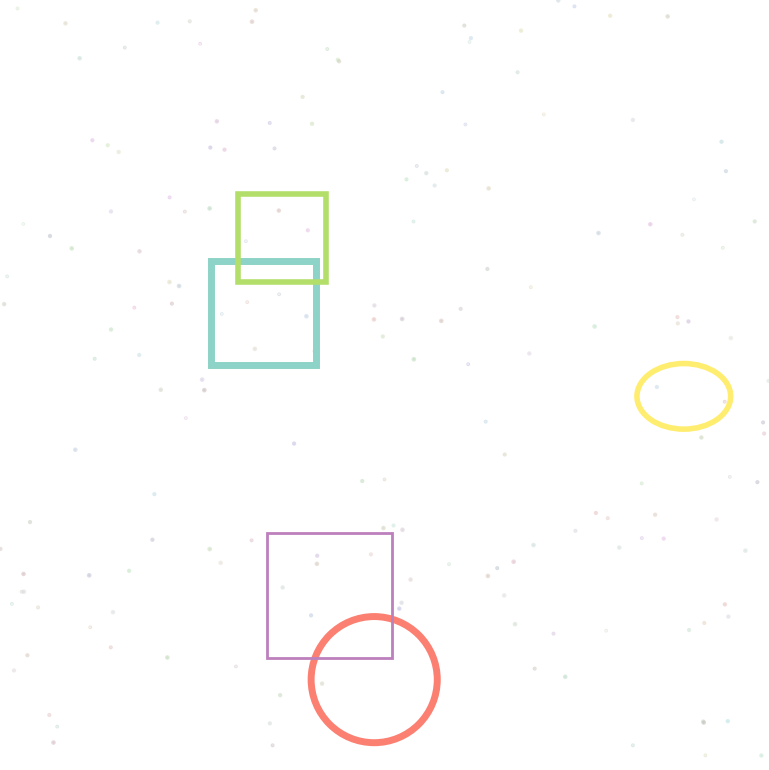[{"shape": "square", "thickness": 2.5, "radius": 0.34, "center": [0.342, 0.593]}, {"shape": "circle", "thickness": 2.5, "radius": 0.41, "center": [0.486, 0.117]}, {"shape": "square", "thickness": 2, "radius": 0.29, "center": [0.366, 0.691]}, {"shape": "square", "thickness": 1, "radius": 0.41, "center": [0.428, 0.227]}, {"shape": "oval", "thickness": 2, "radius": 0.3, "center": [0.888, 0.485]}]